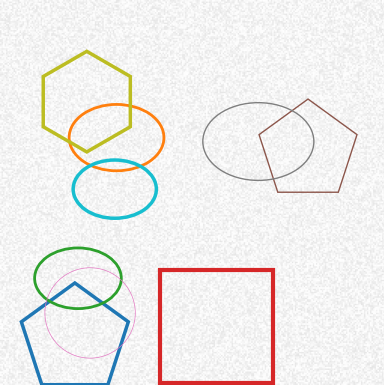[{"shape": "pentagon", "thickness": 2.5, "radius": 0.73, "center": [0.194, 0.119]}, {"shape": "oval", "thickness": 2, "radius": 0.62, "center": [0.303, 0.643]}, {"shape": "oval", "thickness": 2, "radius": 0.56, "center": [0.202, 0.277]}, {"shape": "square", "thickness": 3, "radius": 0.74, "center": [0.562, 0.152]}, {"shape": "pentagon", "thickness": 1, "radius": 0.67, "center": [0.8, 0.609]}, {"shape": "circle", "thickness": 0.5, "radius": 0.59, "center": [0.234, 0.187]}, {"shape": "oval", "thickness": 1, "radius": 0.72, "center": [0.671, 0.632]}, {"shape": "hexagon", "thickness": 2.5, "radius": 0.65, "center": [0.225, 0.736]}, {"shape": "oval", "thickness": 2.5, "radius": 0.54, "center": [0.298, 0.509]}]